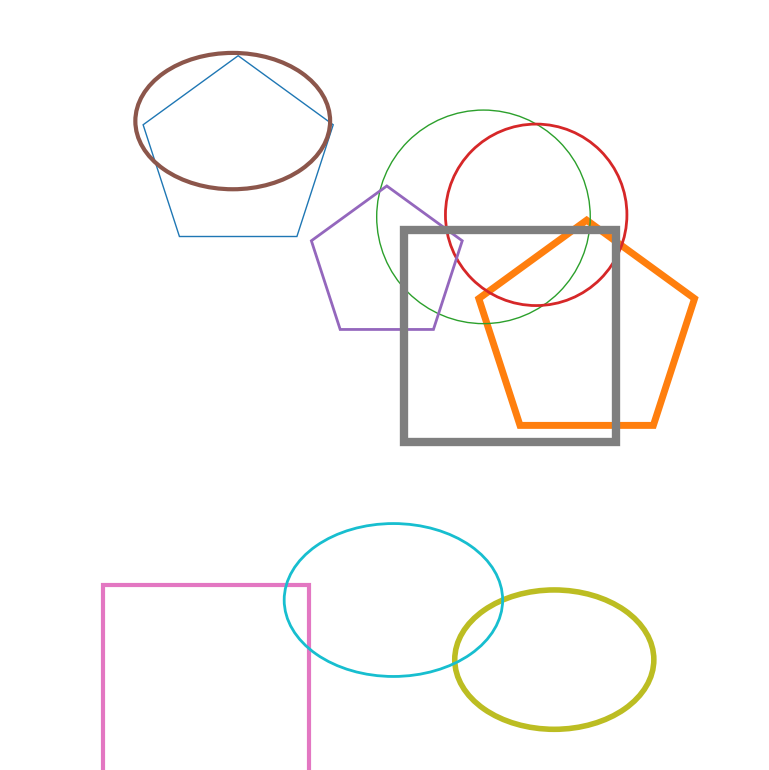[{"shape": "pentagon", "thickness": 0.5, "radius": 0.65, "center": [0.309, 0.798]}, {"shape": "pentagon", "thickness": 2.5, "radius": 0.74, "center": [0.762, 0.567]}, {"shape": "circle", "thickness": 0.5, "radius": 0.69, "center": [0.628, 0.718]}, {"shape": "circle", "thickness": 1, "radius": 0.59, "center": [0.696, 0.721]}, {"shape": "pentagon", "thickness": 1, "radius": 0.52, "center": [0.502, 0.655]}, {"shape": "oval", "thickness": 1.5, "radius": 0.63, "center": [0.302, 0.843]}, {"shape": "square", "thickness": 1.5, "radius": 0.67, "center": [0.268, 0.107]}, {"shape": "square", "thickness": 3, "radius": 0.69, "center": [0.662, 0.564]}, {"shape": "oval", "thickness": 2, "radius": 0.65, "center": [0.72, 0.143]}, {"shape": "oval", "thickness": 1, "radius": 0.71, "center": [0.511, 0.221]}]